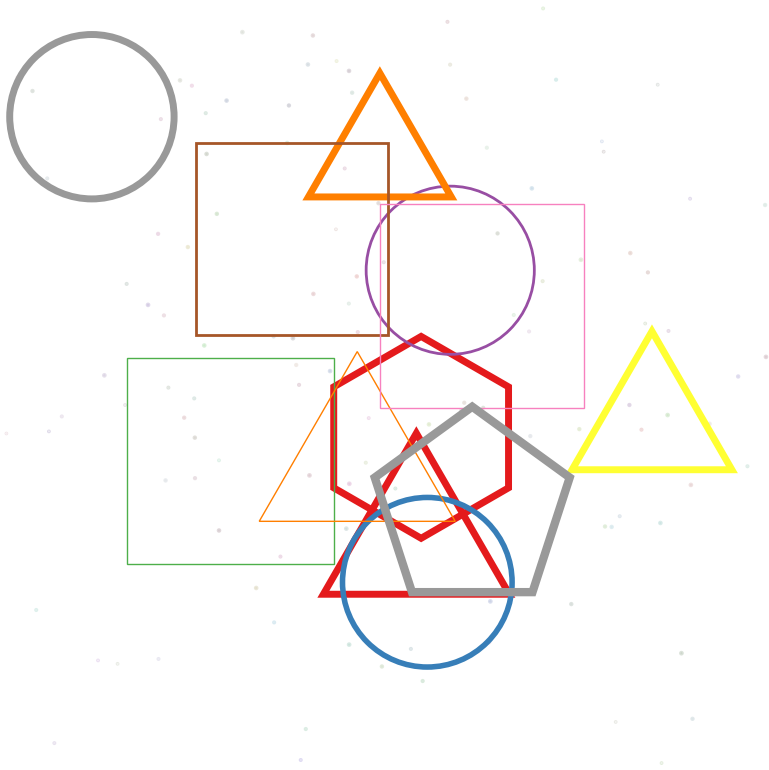[{"shape": "triangle", "thickness": 2.5, "radius": 0.7, "center": [0.541, 0.298]}, {"shape": "hexagon", "thickness": 2.5, "radius": 0.66, "center": [0.547, 0.432]}, {"shape": "circle", "thickness": 2, "radius": 0.55, "center": [0.555, 0.244]}, {"shape": "square", "thickness": 0.5, "radius": 0.67, "center": [0.3, 0.401]}, {"shape": "circle", "thickness": 1, "radius": 0.55, "center": [0.585, 0.649]}, {"shape": "triangle", "thickness": 2.5, "radius": 0.54, "center": [0.493, 0.798]}, {"shape": "triangle", "thickness": 0.5, "radius": 0.73, "center": [0.464, 0.396]}, {"shape": "triangle", "thickness": 2.5, "radius": 0.6, "center": [0.847, 0.45]}, {"shape": "square", "thickness": 1, "radius": 0.62, "center": [0.38, 0.69]}, {"shape": "square", "thickness": 0.5, "radius": 0.66, "center": [0.626, 0.603]}, {"shape": "pentagon", "thickness": 3, "radius": 0.67, "center": [0.613, 0.339]}, {"shape": "circle", "thickness": 2.5, "radius": 0.53, "center": [0.119, 0.848]}]